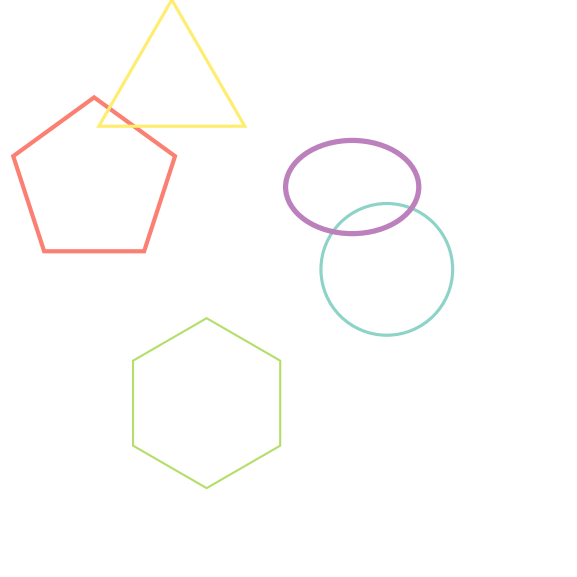[{"shape": "circle", "thickness": 1.5, "radius": 0.57, "center": [0.67, 0.533]}, {"shape": "pentagon", "thickness": 2, "radius": 0.74, "center": [0.163, 0.683]}, {"shape": "hexagon", "thickness": 1, "radius": 0.74, "center": [0.358, 0.301]}, {"shape": "oval", "thickness": 2.5, "radius": 0.58, "center": [0.61, 0.675]}, {"shape": "triangle", "thickness": 1.5, "radius": 0.73, "center": [0.297, 0.854]}]